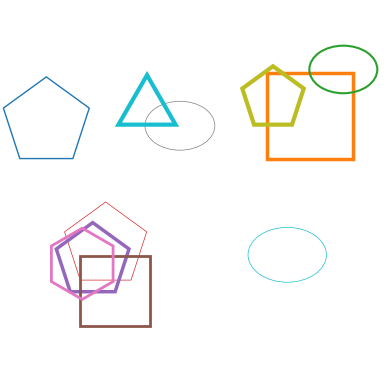[{"shape": "pentagon", "thickness": 1, "radius": 0.59, "center": [0.12, 0.683]}, {"shape": "square", "thickness": 2.5, "radius": 0.56, "center": [0.805, 0.698]}, {"shape": "oval", "thickness": 1.5, "radius": 0.44, "center": [0.892, 0.82]}, {"shape": "pentagon", "thickness": 0.5, "radius": 0.56, "center": [0.274, 0.363]}, {"shape": "pentagon", "thickness": 2.5, "radius": 0.5, "center": [0.241, 0.323]}, {"shape": "square", "thickness": 2, "radius": 0.45, "center": [0.299, 0.245]}, {"shape": "hexagon", "thickness": 2, "radius": 0.46, "center": [0.214, 0.315]}, {"shape": "oval", "thickness": 0.5, "radius": 0.45, "center": [0.467, 0.673]}, {"shape": "pentagon", "thickness": 3, "radius": 0.42, "center": [0.709, 0.744]}, {"shape": "triangle", "thickness": 3, "radius": 0.43, "center": [0.382, 0.719]}, {"shape": "oval", "thickness": 0.5, "radius": 0.51, "center": [0.746, 0.338]}]